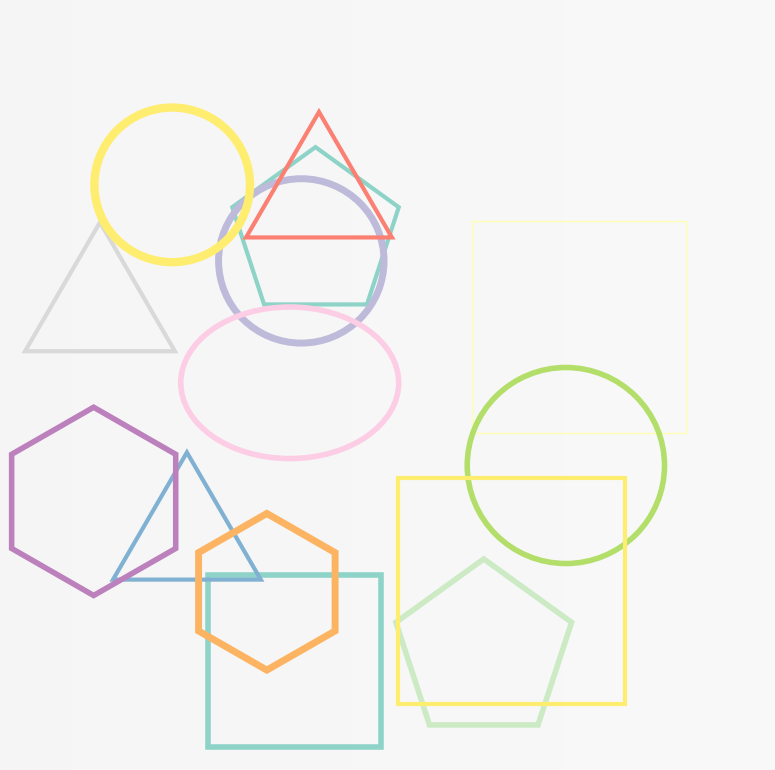[{"shape": "pentagon", "thickness": 1.5, "radius": 0.56, "center": [0.407, 0.696]}, {"shape": "square", "thickness": 2, "radius": 0.56, "center": [0.38, 0.141]}, {"shape": "square", "thickness": 0.5, "radius": 0.69, "center": [0.747, 0.576]}, {"shape": "circle", "thickness": 2.5, "radius": 0.53, "center": [0.389, 0.661]}, {"shape": "triangle", "thickness": 1.5, "radius": 0.54, "center": [0.412, 0.746]}, {"shape": "triangle", "thickness": 1.5, "radius": 0.55, "center": [0.241, 0.302]}, {"shape": "hexagon", "thickness": 2.5, "radius": 0.51, "center": [0.344, 0.231]}, {"shape": "circle", "thickness": 2, "radius": 0.64, "center": [0.73, 0.395]}, {"shape": "oval", "thickness": 2, "radius": 0.7, "center": [0.374, 0.503]}, {"shape": "triangle", "thickness": 1.5, "radius": 0.56, "center": [0.129, 0.6]}, {"shape": "hexagon", "thickness": 2, "radius": 0.61, "center": [0.121, 0.349]}, {"shape": "pentagon", "thickness": 2, "radius": 0.6, "center": [0.624, 0.155]}, {"shape": "square", "thickness": 1.5, "radius": 0.73, "center": [0.66, 0.232]}, {"shape": "circle", "thickness": 3, "radius": 0.5, "center": [0.222, 0.76]}]